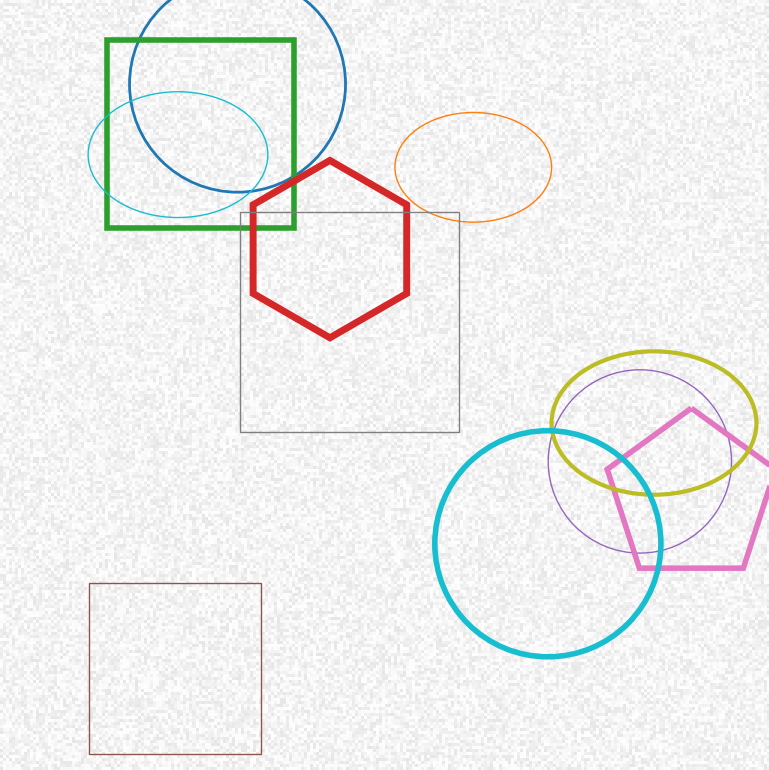[{"shape": "circle", "thickness": 1, "radius": 0.7, "center": [0.308, 0.891]}, {"shape": "oval", "thickness": 0.5, "radius": 0.51, "center": [0.615, 0.783]}, {"shape": "square", "thickness": 2, "radius": 0.61, "center": [0.26, 0.826]}, {"shape": "hexagon", "thickness": 2.5, "radius": 0.58, "center": [0.428, 0.676]}, {"shape": "circle", "thickness": 0.5, "radius": 0.6, "center": [0.831, 0.401]}, {"shape": "square", "thickness": 0.5, "radius": 0.56, "center": [0.227, 0.132]}, {"shape": "pentagon", "thickness": 2, "radius": 0.57, "center": [0.898, 0.355]}, {"shape": "square", "thickness": 0.5, "radius": 0.71, "center": [0.454, 0.582]}, {"shape": "oval", "thickness": 1.5, "radius": 0.67, "center": [0.849, 0.451]}, {"shape": "oval", "thickness": 0.5, "radius": 0.58, "center": [0.231, 0.799]}, {"shape": "circle", "thickness": 2, "radius": 0.73, "center": [0.711, 0.294]}]